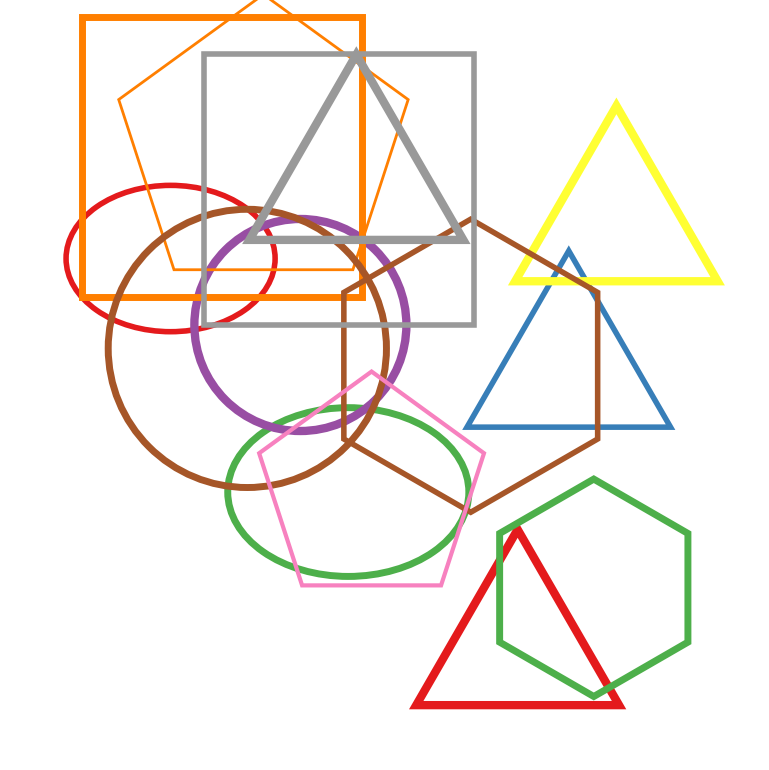[{"shape": "oval", "thickness": 2, "radius": 0.68, "center": [0.222, 0.664]}, {"shape": "triangle", "thickness": 3, "radius": 0.76, "center": [0.672, 0.16]}, {"shape": "triangle", "thickness": 2, "radius": 0.76, "center": [0.739, 0.522]}, {"shape": "hexagon", "thickness": 2.5, "radius": 0.71, "center": [0.771, 0.237]}, {"shape": "oval", "thickness": 2.5, "radius": 0.78, "center": [0.452, 0.361]}, {"shape": "circle", "thickness": 3, "radius": 0.69, "center": [0.39, 0.578]}, {"shape": "square", "thickness": 2.5, "radius": 0.91, "center": [0.288, 0.797]}, {"shape": "pentagon", "thickness": 1, "radius": 0.99, "center": [0.342, 0.81]}, {"shape": "triangle", "thickness": 3, "radius": 0.76, "center": [0.801, 0.711]}, {"shape": "hexagon", "thickness": 2, "radius": 0.95, "center": [0.611, 0.525]}, {"shape": "circle", "thickness": 2.5, "radius": 0.9, "center": [0.321, 0.548]}, {"shape": "pentagon", "thickness": 1.5, "radius": 0.77, "center": [0.483, 0.364]}, {"shape": "triangle", "thickness": 3, "radius": 0.8, "center": [0.463, 0.769]}, {"shape": "square", "thickness": 2, "radius": 0.88, "center": [0.44, 0.754]}]